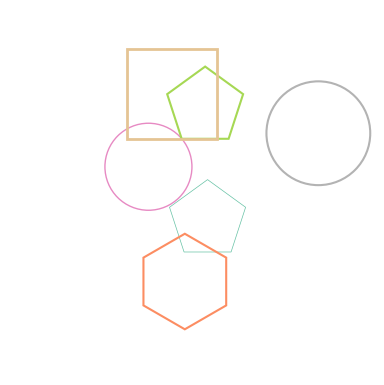[{"shape": "pentagon", "thickness": 0.5, "radius": 0.52, "center": [0.539, 0.43]}, {"shape": "hexagon", "thickness": 1.5, "radius": 0.62, "center": [0.48, 0.269]}, {"shape": "circle", "thickness": 1, "radius": 0.57, "center": [0.386, 0.567]}, {"shape": "pentagon", "thickness": 1.5, "radius": 0.52, "center": [0.533, 0.723]}, {"shape": "square", "thickness": 2, "radius": 0.59, "center": [0.447, 0.756]}, {"shape": "circle", "thickness": 1.5, "radius": 0.67, "center": [0.827, 0.654]}]